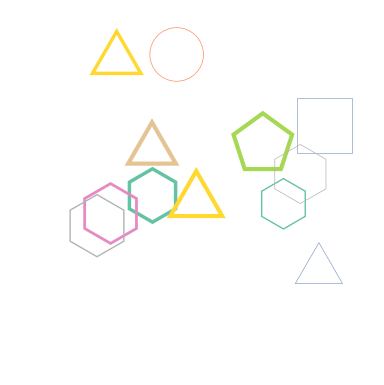[{"shape": "hexagon", "thickness": 2.5, "radius": 0.35, "center": [0.396, 0.492]}, {"shape": "hexagon", "thickness": 1, "radius": 0.33, "center": [0.736, 0.471]}, {"shape": "circle", "thickness": 0.5, "radius": 0.35, "center": [0.459, 0.859]}, {"shape": "triangle", "thickness": 0.5, "radius": 0.35, "center": [0.828, 0.299]}, {"shape": "square", "thickness": 0.5, "radius": 0.36, "center": [0.842, 0.673]}, {"shape": "hexagon", "thickness": 2, "radius": 0.39, "center": [0.287, 0.445]}, {"shape": "pentagon", "thickness": 3, "radius": 0.4, "center": [0.683, 0.626]}, {"shape": "triangle", "thickness": 3, "radius": 0.39, "center": [0.51, 0.478]}, {"shape": "triangle", "thickness": 2.5, "radius": 0.36, "center": [0.303, 0.846]}, {"shape": "triangle", "thickness": 3, "radius": 0.36, "center": [0.395, 0.611]}, {"shape": "hexagon", "thickness": 1, "radius": 0.4, "center": [0.252, 0.414]}, {"shape": "hexagon", "thickness": 0.5, "radius": 0.38, "center": [0.78, 0.548]}]